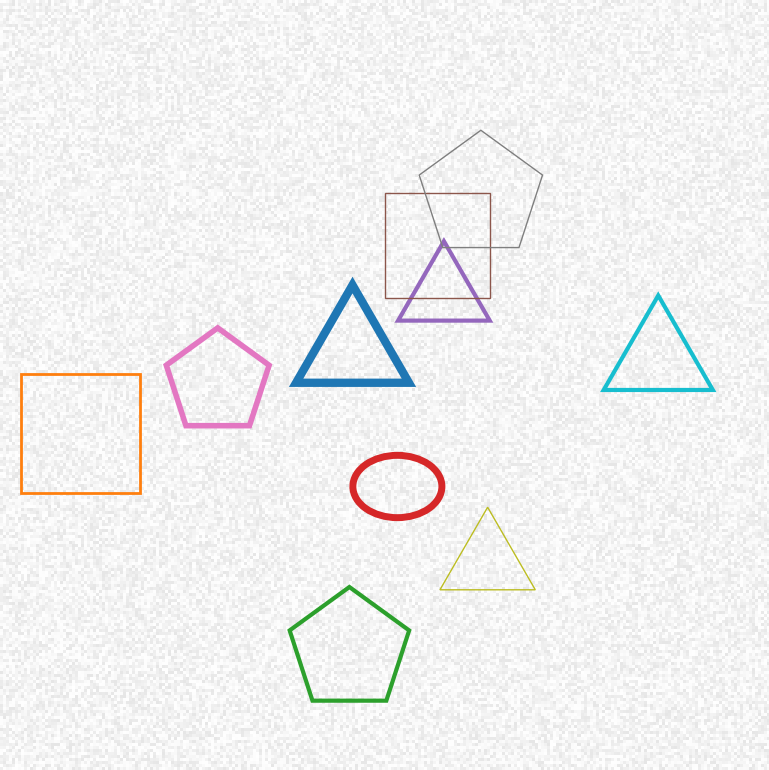[{"shape": "triangle", "thickness": 3, "radius": 0.42, "center": [0.458, 0.545]}, {"shape": "square", "thickness": 1, "radius": 0.39, "center": [0.104, 0.437]}, {"shape": "pentagon", "thickness": 1.5, "radius": 0.41, "center": [0.454, 0.156]}, {"shape": "oval", "thickness": 2.5, "radius": 0.29, "center": [0.516, 0.368]}, {"shape": "triangle", "thickness": 1.5, "radius": 0.34, "center": [0.577, 0.618]}, {"shape": "square", "thickness": 0.5, "radius": 0.34, "center": [0.568, 0.681]}, {"shape": "pentagon", "thickness": 2, "radius": 0.35, "center": [0.283, 0.504]}, {"shape": "pentagon", "thickness": 0.5, "radius": 0.42, "center": [0.625, 0.747]}, {"shape": "triangle", "thickness": 0.5, "radius": 0.36, "center": [0.633, 0.27]}, {"shape": "triangle", "thickness": 1.5, "radius": 0.41, "center": [0.855, 0.534]}]